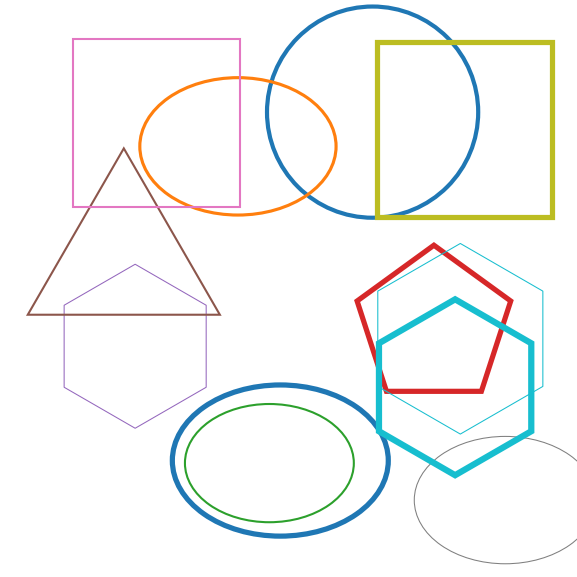[{"shape": "oval", "thickness": 2.5, "radius": 0.93, "center": [0.485, 0.202]}, {"shape": "circle", "thickness": 2, "radius": 0.91, "center": [0.645, 0.805]}, {"shape": "oval", "thickness": 1.5, "radius": 0.85, "center": [0.412, 0.746]}, {"shape": "oval", "thickness": 1, "radius": 0.73, "center": [0.466, 0.197]}, {"shape": "pentagon", "thickness": 2.5, "radius": 0.7, "center": [0.751, 0.435]}, {"shape": "hexagon", "thickness": 0.5, "radius": 0.71, "center": [0.234, 0.4]}, {"shape": "triangle", "thickness": 1, "radius": 0.96, "center": [0.214, 0.55]}, {"shape": "square", "thickness": 1, "radius": 0.73, "center": [0.271, 0.786]}, {"shape": "oval", "thickness": 0.5, "radius": 0.79, "center": [0.875, 0.133]}, {"shape": "square", "thickness": 2.5, "radius": 0.76, "center": [0.804, 0.775]}, {"shape": "hexagon", "thickness": 0.5, "radius": 0.83, "center": [0.797, 0.413]}, {"shape": "hexagon", "thickness": 3, "radius": 0.76, "center": [0.788, 0.329]}]